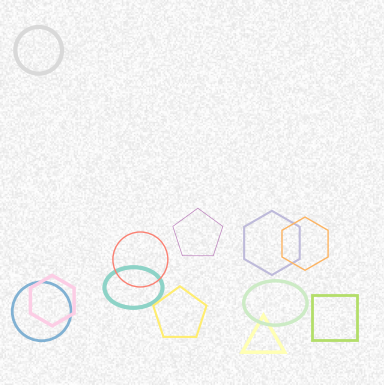[{"shape": "oval", "thickness": 3, "radius": 0.38, "center": [0.347, 0.253]}, {"shape": "triangle", "thickness": 2.5, "radius": 0.32, "center": [0.684, 0.117]}, {"shape": "hexagon", "thickness": 1.5, "radius": 0.42, "center": [0.706, 0.369]}, {"shape": "circle", "thickness": 1, "radius": 0.36, "center": [0.365, 0.326]}, {"shape": "circle", "thickness": 2, "radius": 0.38, "center": [0.108, 0.191]}, {"shape": "hexagon", "thickness": 1, "radius": 0.35, "center": [0.792, 0.367]}, {"shape": "square", "thickness": 2, "radius": 0.29, "center": [0.868, 0.174]}, {"shape": "hexagon", "thickness": 2.5, "radius": 0.33, "center": [0.136, 0.219]}, {"shape": "circle", "thickness": 3, "radius": 0.3, "center": [0.1, 0.869]}, {"shape": "pentagon", "thickness": 0.5, "radius": 0.34, "center": [0.514, 0.391]}, {"shape": "oval", "thickness": 2.5, "radius": 0.41, "center": [0.715, 0.213]}, {"shape": "pentagon", "thickness": 1.5, "radius": 0.36, "center": [0.467, 0.184]}]